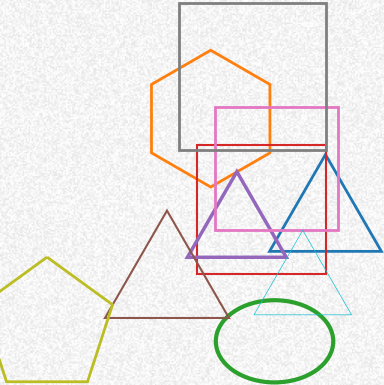[{"shape": "triangle", "thickness": 2, "radius": 0.84, "center": [0.845, 0.431]}, {"shape": "hexagon", "thickness": 2, "radius": 0.89, "center": [0.547, 0.692]}, {"shape": "oval", "thickness": 3, "radius": 0.76, "center": [0.713, 0.113]}, {"shape": "square", "thickness": 1.5, "radius": 0.84, "center": [0.679, 0.456]}, {"shape": "triangle", "thickness": 2.5, "radius": 0.74, "center": [0.615, 0.406]}, {"shape": "triangle", "thickness": 1.5, "radius": 0.93, "center": [0.434, 0.267]}, {"shape": "square", "thickness": 2, "radius": 0.8, "center": [0.719, 0.563]}, {"shape": "square", "thickness": 2, "radius": 0.96, "center": [0.657, 0.8]}, {"shape": "pentagon", "thickness": 2, "radius": 0.89, "center": [0.122, 0.153]}, {"shape": "triangle", "thickness": 0.5, "radius": 0.73, "center": [0.786, 0.256]}]